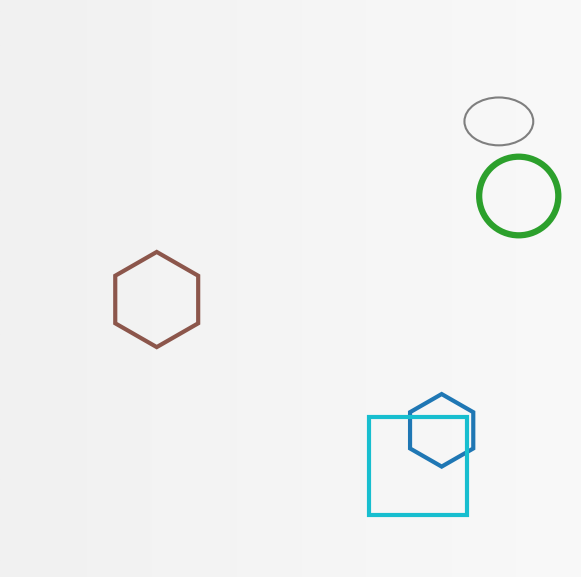[{"shape": "hexagon", "thickness": 2, "radius": 0.31, "center": [0.76, 0.254]}, {"shape": "circle", "thickness": 3, "radius": 0.34, "center": [0.892, 0.66]}, {"shape": "hexagon", "thickness": 2, "radius": 0.41, "center": [0.27, 0.48]}, {"shape": "oval", "thickness": 1, "radius": 0.3, "center": [0.858, 0.789]}, {"shape": "square", "thickness": 2, "radius": 0.42, "center": [0.72, 0.192]}]